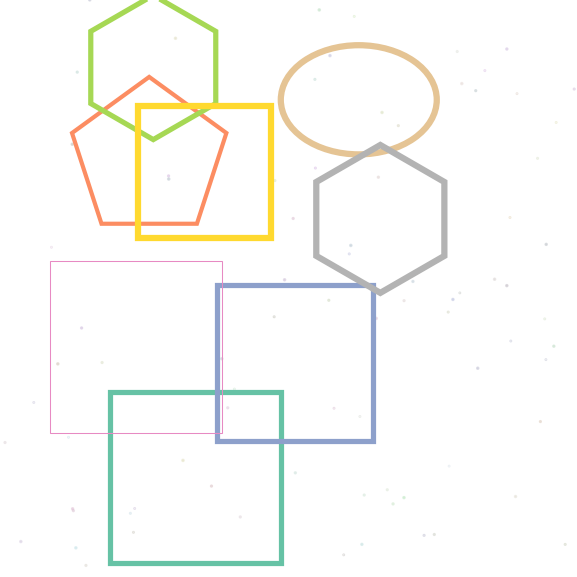[{"shape": "square", "thickness": 2.5, "radius": 0.74, "center": [0.338, 0.173]}, {"shape": "pentagon", "thickness": 2, "radius": 0.7, "center": [0.258, 0.725]}, {"shape": "square", "thickness": 2.5, "radius": 0.67, "center": [0.511, 0.371]}, {"shape": "square", "thickness": 0.5, "radius": 0.74, "center": [0.235, 0.399]}, {"shape": "hexagon", "thickness": 2.5, "radius": 0.62, "center": [0.265, 0.882]}, {"shape": "square", "thickness": 3, "radius": 0.57, "center": [0.354, 0.702]}, {"shape": "oval", "thickness": 3, "radius": 0.68, "center": [0.621, 0.826]}, {"shape": "hexagon", "thickness": 3, "radius": 0.64, "center": [0.659, 0.62]}]